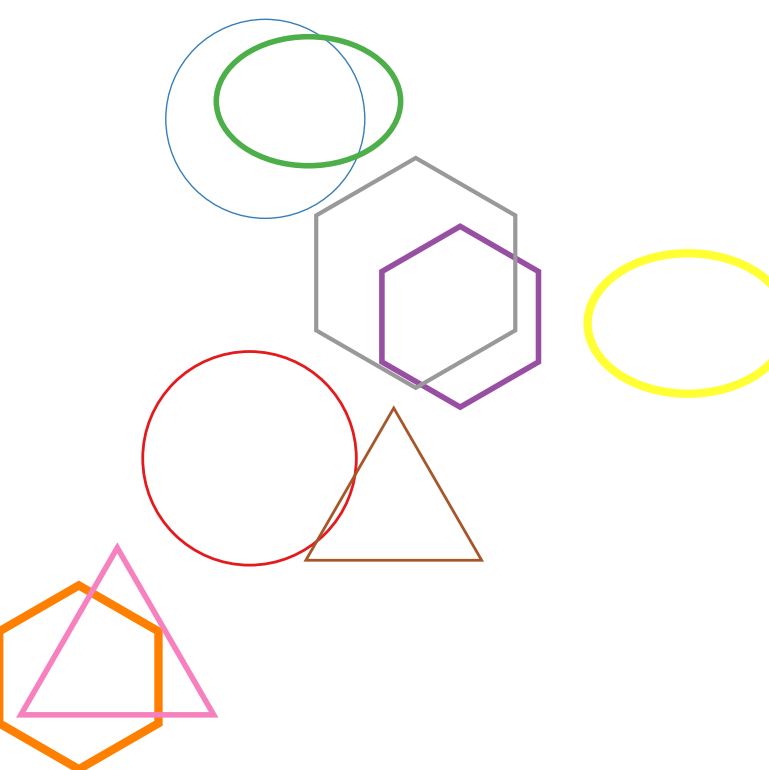[{"shape": "circle", "thickness": 1, "radius": 0.69, "center": [0.324, 0.405]}, {"shape": "circle", "thickness": 0.5, "radius": 0.65, "center": [0.345, 0.846]}, {"shape": "oval", "thickness": 2, "radius": 0.6, "center": [0.401, 0.869]}, {"shape": "hexagon", "thickness": 2, "radius": 0.59, "center": [0.598, 0.589]}, {"shape": "hexagon", "thickness": 3, "radius": 0.6, "center": [0.102, 0.12]}, {"shape": "oval", "thickness": 3, "radius": 0.65, "center": [0.893, 0.58]}, {"shape": "triangle", "thickness": 1, "radius": 0.66, "center": [0.511, 0.338]}, {"shape": "triangle", "thickness": 2, "radius": 0.72, "center": [0.152, 0.144]}, {"shape": "hexagon", "thickness": 1.5, "radius": 0.75, "center": [0.54, 0.646]}]